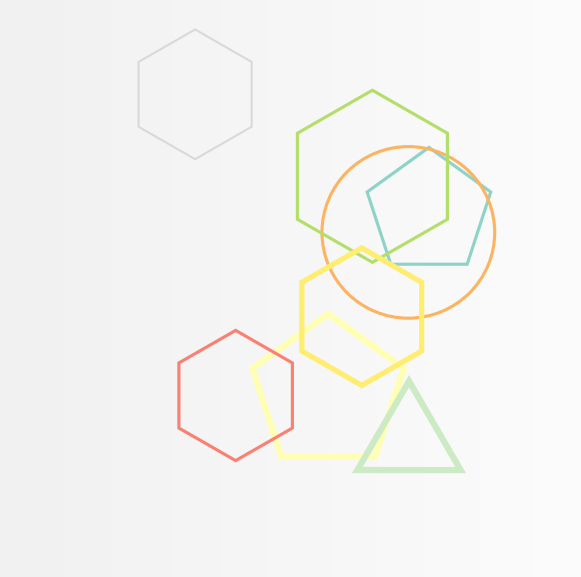[{"shape": "pentagon", "thickness": 1.5, "radius": 0.56, "center": [0.738, 0.632]}, {"shape": "pentagon", "thickness": 3, "radius": 0.68, "center": [0.564, 0.319]}, {"shape": "hexagon", "thickness": 1.5, "radius": 0.56, "center": [0.405, 0.314]}, {"shape": "circle", "thickness": 1.5, "radius": 0.74, "center": [0.703, 0.597]}, {"shape": "hexagon", "thickness": 1.5, "radius": 0.75, "center": [0.641, 0.694]}, {"shape": "hexagon", "thickness": 1, "radius": 0.56, "center": [0.336, 0.836]}, {"shape": "triangle", "thickness": 3, "radius": 0.51, "center": [0.704, 0.236]}, {"shape": "hexagon", "thickness": 2.5, "radius": 0.6, "center": [0.622, 0.451]}]